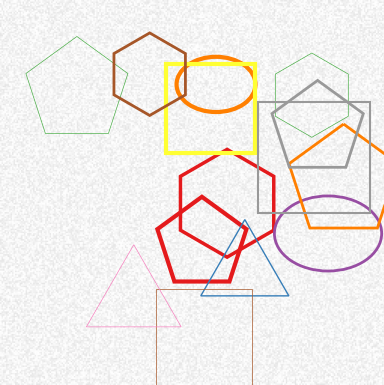[{"shape": "pentagon", "thickness": 3, "radius": 0.61, "center": [0.524, 0.367]}, {"shape": "hexagon", "thickness": 2.5, "radius": 0.7, "center": [0.59, 0.472]}, {"shape": "triangle", "thickness": 1, "radius": 0.66, "center": [0.636, 0.298]}, {"shape": "hexagon", "thickness": 0.5, "radius": 0.55, "center": [0.81, 0.753]}, {"shape": "pentagon", "thickness": 0.5, "radius": 0.7, "center": [0.2, 0.766]}, {"shape": "oval", "thickness": 2, "radius": 0.7, "center": [0.852, 0.394]}, {"shape": "oval", "thickness": 3, "radius": 0.51, "center": [0.561, 0.781]}, {"shape": "pentagon", "thickness": 2, "radius": 0.75, "center": [0.893, 0.528]}, {"shape": "square", "thickness": 3, "radius": 0.58, "center": [0.547, 0.717]}, {"shape": "square", "thickness": 0.5, "radius": 0.63, "center": [0.529, 0.125]}, {"shape": "hexagon", "thickness": 2, "radius": 0.54, "center": [0.389, 0.807]}, {"shape": "triangle", "thickness": 0.5, "radius": 0.71, "center": [0.347, 0.222]}, {"shape": "pentagon", "thickness": 2, "radius": 0.62, "center": [0.825, 0.666]}, {"shape": "square", "thickness": 1.5, "radius": 0.72, "center": [0.816, 0.592]}]